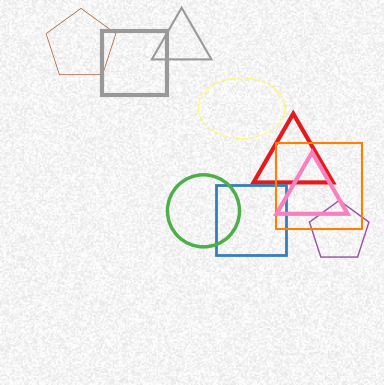[{"shape": "triangle", "thickness": 3, "radius": 0.6, "center": [0.762, 0.586]}, {"shape": "square", "thickness": 2, "radius": 0.46, "center": [0.651, 0.429]}, {"shape": "circle", "thickness": 2.5, "radius": 0.47, "center": [0.529, 0.452]}, {"shape": "pentagon", "thickness": 1, "radius": 0.41, "center": [0.881, 0.398]}, {"shape": "square", "thickness": 1.5, "radius": 0.56, "center": [0.828, 0.517]}, {"shape": "oval", "thickness": 0.5, "radius": 0.56, "center": [0.628, 0.719]}, {"shape": "pentagon", "thickness": 0.5, "radius": 0.48, "center": [0.21, 0.883]}, {"shape": "triangle", "thickness": 3, "radius": 0.53, "center": [0.811, 0.498]}, {"shape": "triangle", "thickness": 1.5, "radius": 0.45, "center": [0.472, 0.89]}, {"shape": "square", "thickness": 3, "radius": 0.42, "center": [0.35, 0.837]}]